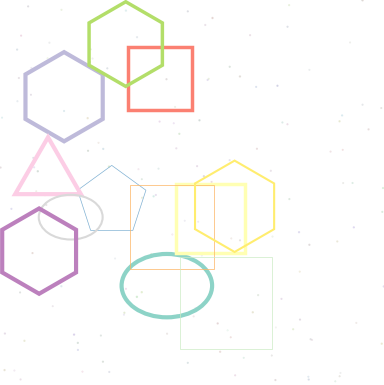[{"shape": "oval", "thickness": 3, "radius": 0.59, "center": [0.433, 0.258]}, {"shape": "square", "thickness": 2.5, "radius": 0.45, "center": [0.546, 0.432]}, {"shape": "hexagon", "thickness": 3, "radius": 0.58, "center": [0.166, 0.749]}, {"shape": "square", "thickness": 2.5, "radius": 0.41, "center": [0.416, 0.796]}, {"shape": "pentagon", "thickness": 0.5, "radius": 0.47, "center": [0.29, 0.477]}, {"shape": "square", "thickness": 0.5, "radius": 0.55, "center": [0.447, 0.411]}, {"shape": "hexagon", "thickness": 2.5, "radius": 0.55, "center": [0.327, 0.886]}, {"shape": "triangle", "thickness": 3, "radius": 0.49, "center": [0.125, 0.545]}, {"shape": "oval", "thickness": 1.5, "radius": 0.41, "center": [0.184, 0.436]}, {"shape": "hexagon", "thickness": 3, "radius": 0.55, "center": [0.102, 0.348]}, {"shape": "square", "thickness": 0.5, "radius": 0.6, "center": [0.588, 0.212]}, {"shape": "hexagon", "thickness": 1.5, "radius": 0.59, "center": [0.609, 0.464]}]